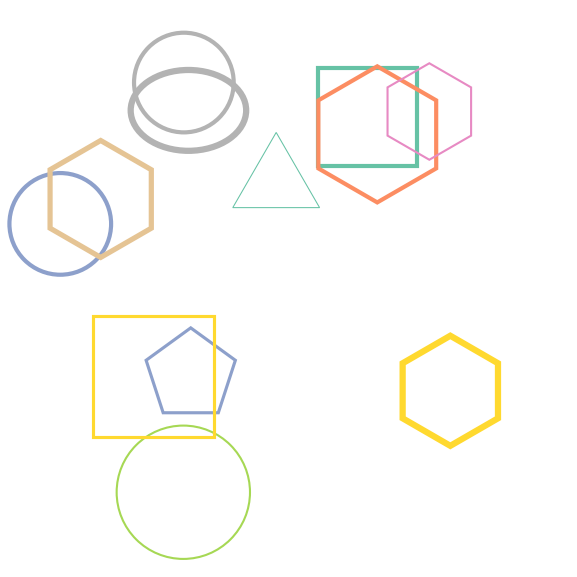[{"shape": "square", "thickness": 2, "radius": 0.43, "center": [0.636, 0.797]}, {"shape": "triangle", "thickness": 0.5, "radius": 0.43, "center": [0.478, 0.683]}, {"shape": "hexagon", "thickness": 2, "radius": 0.59, "center": [0.653, 0.766]}, {"shape": "pentagon", "thickness": 1.5, "radius": 0.41, "center": [0.33, 0.35]}, {"shape": "circle", "thickness": 2, "radius": 0.44, "center": [0.104, 0.611]}, {"shape": "hexagon", "thickness": 1, "radius": 0.42, "center": [0.743, 0.806]}, {"shape": "circle", "thickness": 1, "radius": 0.58, "center": [0.317, 0.147]}, {"shape": "hexagon", "thickness": 3, "radius": 0.48, "center": [0.78, 0.322]}, {"shape": "square", "thickness": 1.5, "radius": 0.52, "center": [0.265, 0.347]}, {"shape": "hexagon", "thickness": 2.5, "radius": 0.51, "center": [0.174, 0.655]}, {"shape": "circle", "thickness": 2, "radius": 0.43, "center": [0.318, 0.856]}, {"shape": "oval", "thickness": 3, "radius": 0.5, "center": [0.326, 0.808]}]